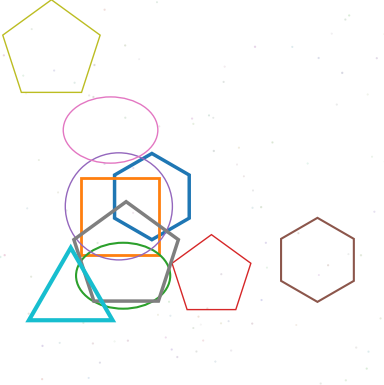[{"shape": "hexagon", "thickness": 2.5, "radius": 0.56, "center": [0.395, 0.489]}, {"shape": "square", "thickness": 2, "radius": 0.5, "center": [0.312, 0.437]}, {"shape": "oval", "thickness": 1.5, "radius": 0.61, "center": [0.32, 0.284]}, {"shape": "pentagon", "thickness": 1, "radius": 0.54, "center": [0.549, 0.283]}, {"shape": "circle", "thickness": 1, "radius": 0.7, "center": [0.309, 0.464]}, {"shape": "hexagon", "thickness": 1.5, "radius": 0.55, "center": [0.825, 0.325]}, {"shape": "oval", "thickness": 1, "radius": 0.61, "center": [0.287, 0.662]}, {"shape": "pentagon", "thickness": 2.5, "radius": 0.71, "center": [0.328, 0.333]}, {"shape": "pentagon", "thickness": 1, "radius": 0.66, "center": [0.134, 0.868]}, {"shape": "triangle", "thickness": 3, "radius": 0.63, "center": [0.184, 0.231]}]